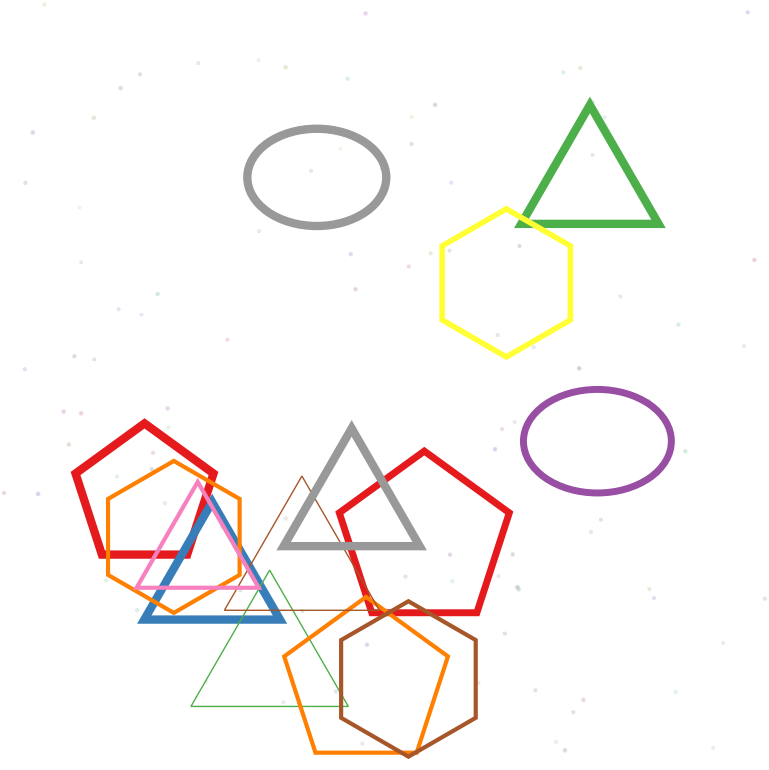[{"shape": "pentagon", "thickness": 3, "radius": 0.47, "center": [0.188, 0.356]}, {"shape": "pentagon", "thickness": 2.5, "radius": 0.58, "center": [0.551, 0.298]}, {"shape": "triangle", "thickness": 3, "radius": 0.51, "center": [0.276, 0.246]}, {"shape": "triangle", "thickness": 3, "radius": 0.51, "center": [0.766, 0.761]}, {"shape": "triangle", "thickness": 0.5, "radius": 0.59, "center": [0.35, 0.142]}, {"shape": "oval", "thickness": 2.5, "radius": 0.48, "center": [0.776, 0.427]}, {"shape": "pentagon", "thickness": 1.5, "radius": 0.56, "center": [0.475, 0.113]}, {"shape": "hexagon", "thickness": 1.5, "radius": 0.49, "center": [0.226, 0.303]}, {"shape": "hexagon", "thickness": 2, "radius": 0.48, "center": [0.657, 0.633]}, {"shape": "hexagon", "thickness": 1.5, "radius": 0.5, "center": [0.53, 0.118]}, {"shape": "triangle", "thickness": 0.5, "radius": 0.58, "center": [0.392, 0.266]}, {"shape": "triangle", "thickness": 1.5, "radius": 0.46, "center": [0.257, 0.283]}, {"shape": "triangle", "thickness": 3, "radius": 0.51, "center": [0.457, 0.342]}, {"shape": "oval", "thickness": 3, "radius": 0.45, "center": [0.411, 0.77]}]